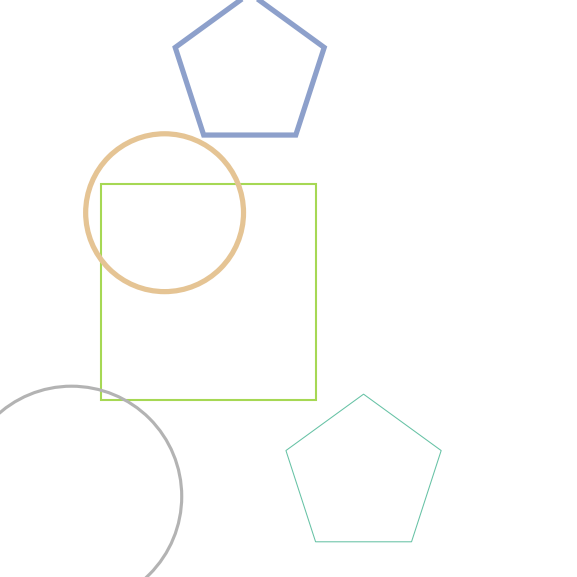[{"shape": "pentagon", "thickness": 0.5, "radius": 0.71, "center": [0.63, 0.175]}, {"shape": "pentagon", "thickness": 2.5, "radius": 0.68, "center": [0.432, 0.875]}, {"shape": "square", "thickness": 1, "radius": 0.93, "center": [0.361, 0.494]}, {"shape": "circle", "thickness": 2.5, "radius": 0.68, "center": [0.285, 0.631]}, {"shape": "circle", "thickness": 1.5, "radius": 0.95, "center": [0.124, 0.14]}]